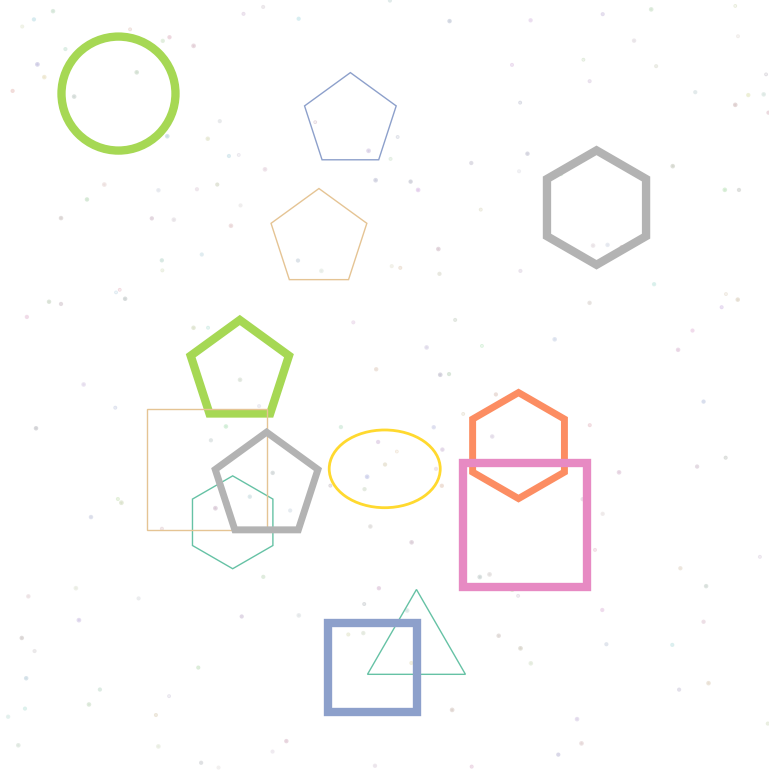[{"shape": "hexagon", "thickness": 0.5, "radius": 0.3, "center": [0.302, 0.322]}, {"shape": "triangle", "thickness": 0.5, "radius": 0.37, "center": [0.541, 0.161]}, {"shape": "hexagon", "thickness": 2.5, "radius": 0.34, "center": [0.673, 0.421]}, {"shape": "square", "thickness": 3, "radius": 0.29, "center": [0.484, 0.133]}, {"shape": "pentagon", "thickness": 0.5, "radius": 0.31, "center": [0.455, 0.843]}, {"shape": "square", "thickness": 3, "radius": 0.4, "center": [0.682, 0.318]}, {"shape": "circle", "thickness": 3, "radius": 0.37, "center": [0.154, 0.878]}, {"shape": "pentagon", "thickness": 3, "radius": 0.34, "center": [0.311, 0.517]}, {"shape": "oval", "thickness": 1, "radius": 0.36, "center": [0.5, 0.391]}, {"shape": "square", "thickness": 0.5, "radius": 0.39, "center": [0.269, 0.39]}, {"shape": "pentagon", "thickness": 0.5, "radius": 0.33, "center": [0.414, 0.69]}, {"shape": "pentagon", "thickness": 2.5, "radius": 0.35, "center": [0.346, 0.369]}, {"shape": "hexagon", "thickness": 3, "radius": 0.37, "center": [0.775, 0.73]}]